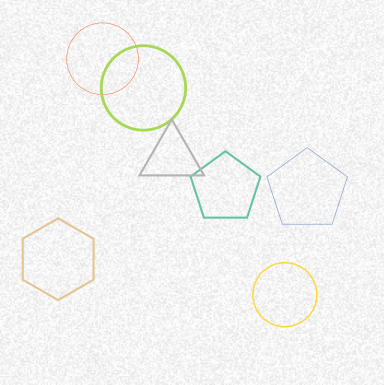[{"shape": "pentagon", "thickness": 1.5, "radius": 0.48, "center": [0.586, 0.512]}, {"shape": "circle", "thickness": 0.5, "radius": 0.47, "center": [0.266, 0.847]}, {"shape": "pentagon", "thickness": 0.5, "radius": 0.55, "center": [0.798, 0.507]}, {"shape": "circle", "thickness": 2, "radius": 0.55, "center": [0.373, 0.772]}, {"shape": "circle", "thickness": 1, "radius": 0.42, "center": [0.74, 0.235]}, {"shape": "hexagon", "thickness": 1.5, "radius": 0.53, "center": [0.151, 0.327]}, {"shape": "triangle", "thickness": 1.5, "radius": 0.48, "center": [0.446, 0.593]}]